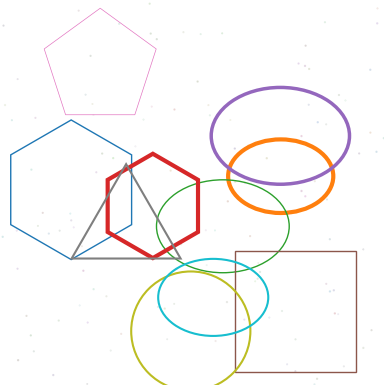[{"shape": "hexagon", "thickness": 1, "radius": 0.91, "center": [0.185, 0.507]}, {"shape": "oval", "thickness": 3, "radius": 0.68, "center": [0.729, 0.542]}, {"shape": "oval", "thickness": 1, "radius": 0.86, "center": [0.579, 0.412]}, {"shape": "hexagon", "thickness": 3, "radius": 0.68, "center": [0.397, 0.465]}, {"shape": "oval", "thickness": 2.5, "radius": 0.9, "center": [0.728, 0.647]}, {"shape": "square", "thickness": 1, "radius": 0.78, "center": [0.767, 0.19]}, {"shape": "pentagon", "thickness": 0.5, "radius": 0.76, "center": [0.26, 0.826]}, {"shape": "triangle", "thickness": 1.5, "radius": 0.82, "center": [0.328, 0.41]}, {"shape": "circle", "thickness": 1.5, "radius": 0.77, "center": [0.496, 0.14]}, {"shape": "oval", "thickness": 1.5, "radius": 0.71, "center": [0.554, 0.228]}]